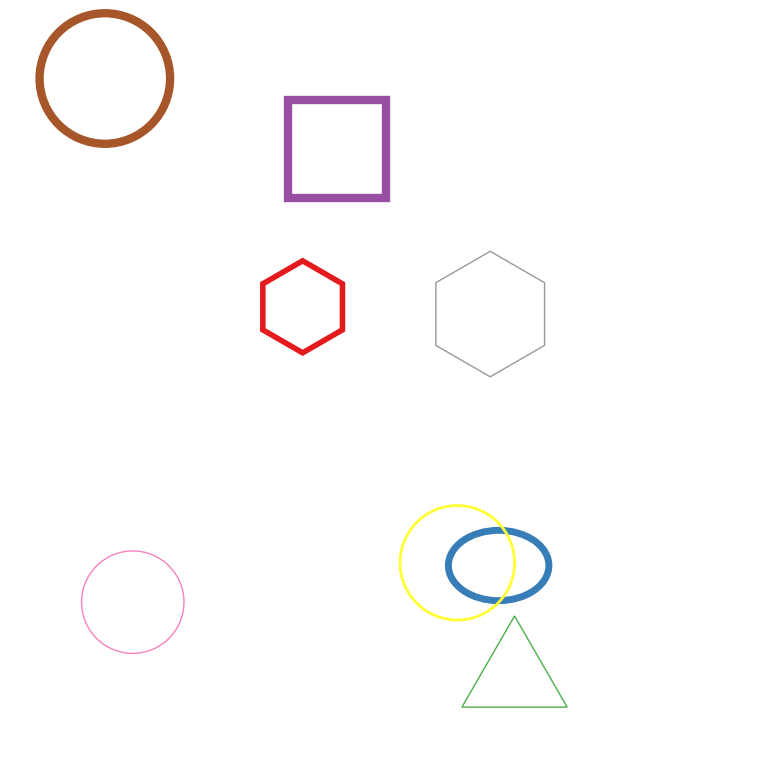[{"shape": "hexagon", "thickness": 2, "radius": 0.3, "center": [0.393, 0.602]}, {"shape": "oval", "thickness": 2.5, "radius": 0.33, "center": [0.648, 0.266]}, {"shape": "triangle", "thickness": 0.5, "radius": 0.39, "center": [0.668, 0.121]}, {"shape": "square", "thickness": 3, "radius": 0.32, "center": [0.438, 0.807]}, {"shape": "circle", "thickness": 1, "radius": 0.37, "center": [0.594, 0.269]}, {"shape": "circle", "thickness": 3, "radius": 0.42, "center": [0.136, 0.898]}, {"shape": "circle", "thickness": 0.5, "radius": 0.33, "center": [0.172, 0.218]}, {"shape": "hexagon", "thickness": 0.5, "radius": 0.41, "center": [0.637, 0.592]}]